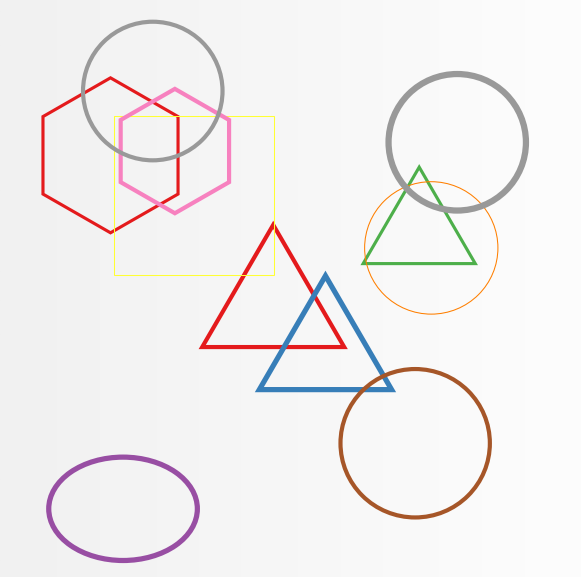[{"shape": "hexagon", "thickness": 1.5, "radius": 0.67, "center": [0.19, 0.73]}, {"shape": "triangle", "thickness": 2, "radius": 0.71, "center": [0.47, 0.469]}, {"shape": "triangle", "thickness": 2.5, "radius": 0.66, "center": [0.56, 0.39]}, {"shape": "triangle", "thickness": 1.5, "radius": 0.56, "center": [0.721, 0.598]}, {"shape": "oval", "thickness": 2.5, "radius": 0.64, "center": [0.212, 0.118]}, {"shape": "circle", "thickness": 0.5, "radius": 0.57, "center": [0.742, 0.57]}, {"shape": "square", "thickness": 0.5, "radius": 0.69, "center": [0.334, 0.661]}, {"shape": "circle", "thickness": 2, "radius": 0.64, "center": [0.714, 0.232]}, {"shape": "hexagon", "thickness": 2, "radius": 0.54, "center": [0.301, 0.738]}, {"shape": "circle", "thickness": 2, "radius": 0.6, "center": [0.263, 0.842]}, {"shape": "circle", "thickness": 3, "radius": 0.59, "center": [0.787, 0.753]}]